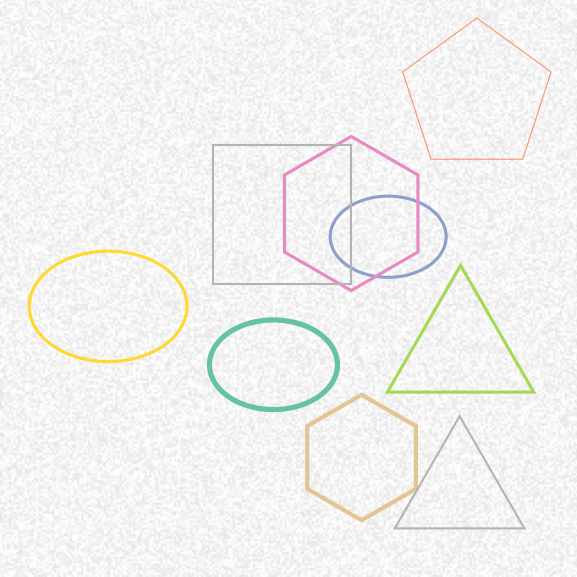[{"shape": "oval", "thickness": 2.5, "radius": 0.55, "center": [0.474, 0.368]}, {"shape": "pentagon", "thickness": 0.5, "radius": 0.68, "center": [0.826, 0.833]}, {"shape": "oval", "thickness": 1.5, "radius": 0.5, "center": [0.672, 0.589]}, {"shape": "hexagon", "thickness": 1.5, "radius": 0.67, "center": [0.608, 0.629]}, {"shape": "triangle", "thickness": 1.5, "radius": 0.73, "center": [0.798, 0.393]}, {"shape": "oval", "thickness": 1.5, "radius": 0.68, "center": [0.187, 0.469]}, {"shape": "hexagon", "thickness": 2, "radius": 0.54, "center": [0.626, 0.207]}, {"shape": "triangle", "thickness": 1, "radius": 0.65, "center": [0.796, 0.149]}, {"shape": "square", "thickness": 1, "radius": 0.6, "center": [0.489, 0.628]}]